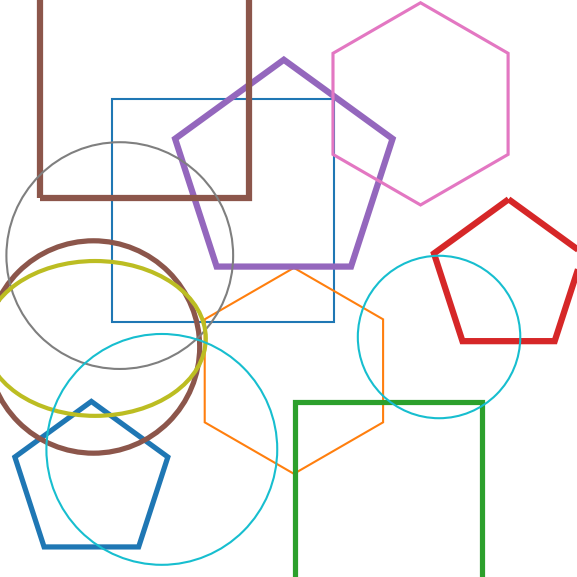[{"shape": "square", "thickness": 1, "radius": 0.96, "center": [0.386, 0.635]}, {"shape": "pentagon", "thickness": 2.5, "radius": 0.7, "center": [0.158, 0.165]}, {"shape": "hexagon", "thickness": 1, "radius": 0.89, "center": [0.509, 0.357]}, {"shape": "square", "thickness": 2.5, "radius": 0.81, "center": [0.672, 0.141]}, {"shape": "pentagon", "thickness": 3, "radius": 0.68, "center": [0.881, 0.518]}, {"shape": "pentagon", "thickness": 3, "radius": 0.99, "center": [0.491, 0.698]}, {"shape": "square", "thickness": 3, "radius": 0.9, "center": [0.25, 0.837]}, {"shape": "circle", "thickness": 2.5, "radius": 0.92, "center": [0.162, 0.398]}, {"shape": "hexagon", "thickness": 1.5, "radius": 0.88, "center": [0.728, 0.819]}, {"shape": "circle", "thickness": 1, "radius": 0.98, "center": [0.207, 0.557]}, {"shape": "oval", "thickness": 2, "radius": 0.96, "center": [0.165, 0.413]}, {"shape": "circle", "thickness": 1, "radius": 0.7, "center": [0.76, 0.416]}, {"shape": "circle", "thickness": 1, "radius": 1.0, "center": [0.28, 0.221]}]